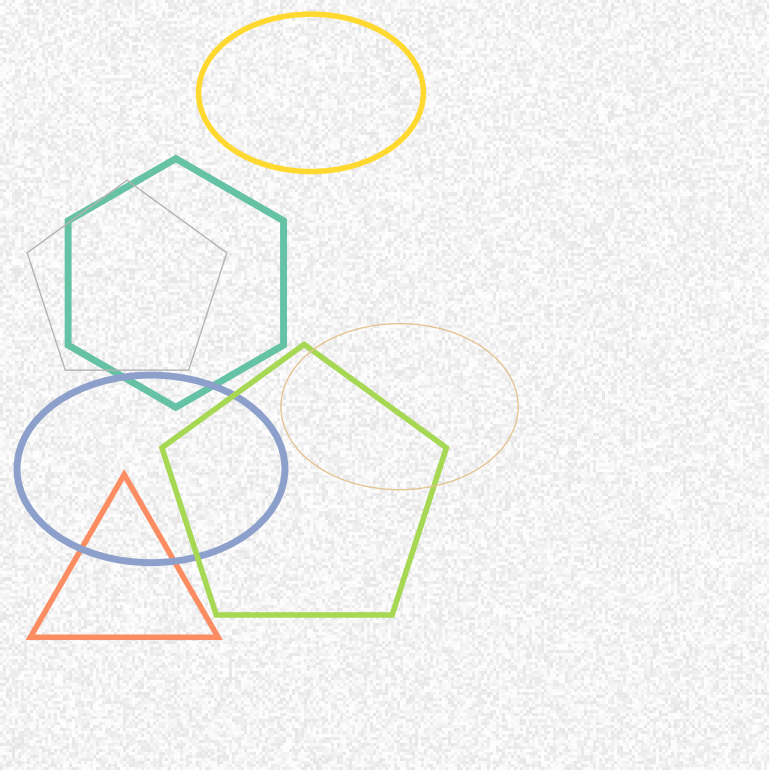[{"shape": "hexagon", "thickness": 2.5, "radius": 0.81, "center": [0.228, 0.633]}, {"shape": "triangle", "thickness": 2, "radius": 0.7, "center": [0.161, 0.243]}, {"shape": "oval", "thickness": 2.5, "radius": 0.87, "center": [0.196, 0.391]}, {"shape": "pentagon", "thickness": 2, "radius": 0.97, "center": [0.395, 0.358]}, {"shape": "oval", "thickness": 2, "radius": 0.73, "center": [0.404, 0.879]}, {"shape": "oval", "thickness": 0.5, "radius": 0.77, "center": [0.519, 0.472]}, {"shape": "pentagon", "thickness": 0.5, "radius": 0.68, "center": [0.165, 0.63]}]